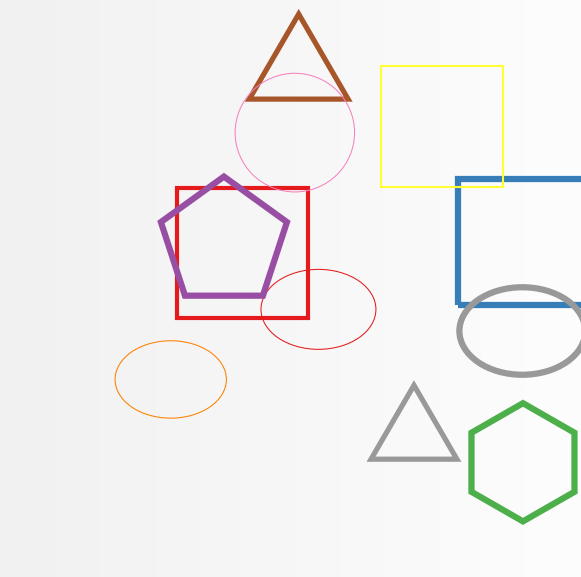[{"shape": "square", "thickness": 2, "radius": 0.57, "center": [0.417, 0.561]}, {"shape": "oval", "thickness": 0.5, "radius": 0.49, "center": [0.548, 0.463]}, {"shape": "square", "thickness": 3, "radius": 0.54, "center": [0.897, 0.58]}, {"shape": "hexagon", "thickness": 3, "radius": 0.51, "center": [0.9, 0.199]}, {"shape": "pentagon", "thickness": 3, "radius": 0.57, "center": [0.385, 0.579]}, {"shape": "oval", "thickness": 0.5, "radius": 0.48, "center": [0.294, 0.342]}, {"shape": "square", "thickness": 1, "radius": 0.52, "center": [0.761, 0.78]}, {"shape": "triangle", "thickness": 2.5, "radius": 0.49, "center": [0.514, 0.877]}, {"shape": "circle", "thickness": 0.5, "radius": 0.51, "center": [0.507, 0.77]}, {"shape": "oval", "thickness": 3, "radius": 0.54, "center": [0.899, 0.426]}, {"shape": "triangle", "thickness": 2.5, "radius": 0.43, "center": [0.712, 0.247]}]